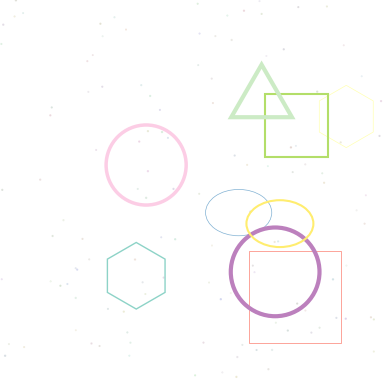[{"shape": "hexagon", "thickness": 1, "radius": 0.43, "center": [0.354, 0.284]}, {"shape": "hexagon", "thickness": 0.5, "radius": 0.4, "center": [0.899, 0.697]}, {"shape": "square", "thickness": 0.5, "radius": 0.6, "center": [0.765, 0.228]}, {"shape": "oval", "thickness": 0.5, "radius": 0.43, "center": [0.62, 0.448]}, {"shape": "square", "thickness": 1.5, "radius": 0.41, "center": [0.771, 0.674]}, {"shape": "circle", "thickness": 2.5, "radius": 0.52, "center": [0.38, 0.571]}, {"shape": "circle", "thickness": 3, "radius": 0.58, "center": [0.715, 0.294]}, {"shape": "triangle", "thickness": 3, "radius": 0.46, "center": [0.679, 0.741]}, {"shape": "oval", "thickness": 1.5, "radius": 0.43, "center": [0.727, 0.419]}]